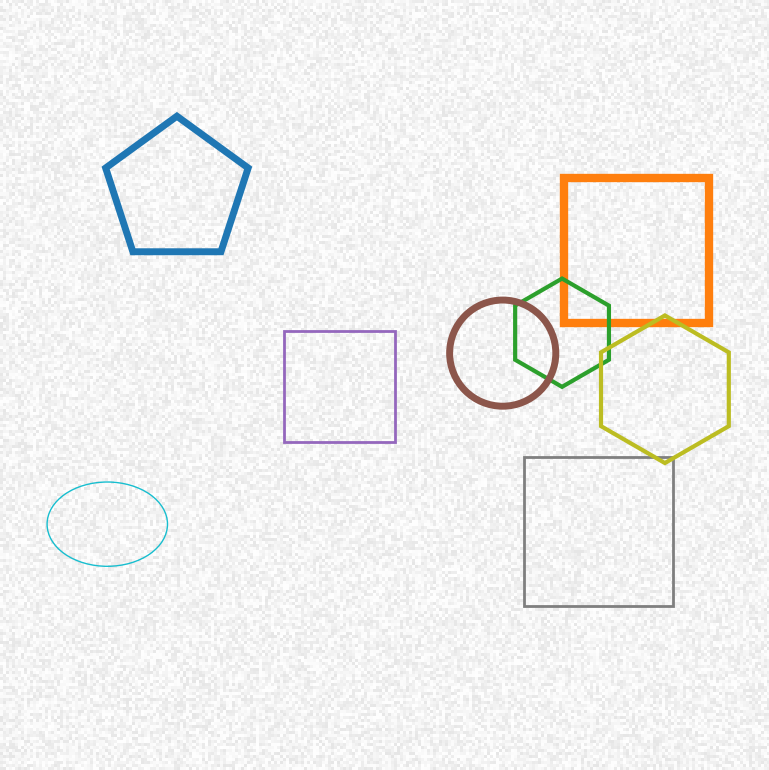[{"shape": "pentagon", "thickness": 2.5, "radius": 0.49, "center": [0.23, 0.752]}, {"shape": "square", "thickness": 3, "radius": 0.47, "center": [0.827, 0.675]}, {"shape": "hexagon", "thickness": 1.5, "radius": 0.35, "center": [0.73, 0.568]}, {"shape": "square", "thickness": 1, "radius": 0.36, "center": [0.441, 0.498]}, {"shape": "circle", "thickness": 2.5, "radius": 0.34, "center": [0.653, 0.541]}, {"shape": "square", "thickness": 1, "radius": 0.48, "center": [0.777, 0.31]}, {"shape": "hexagon", "thickness": 1.5, "radius": 0.48, "center": [0.864, 0.494]}, {"shape": "oval", "thickness": 0.5, "radius": 0.39, "center": [0.139, 0.319]}]